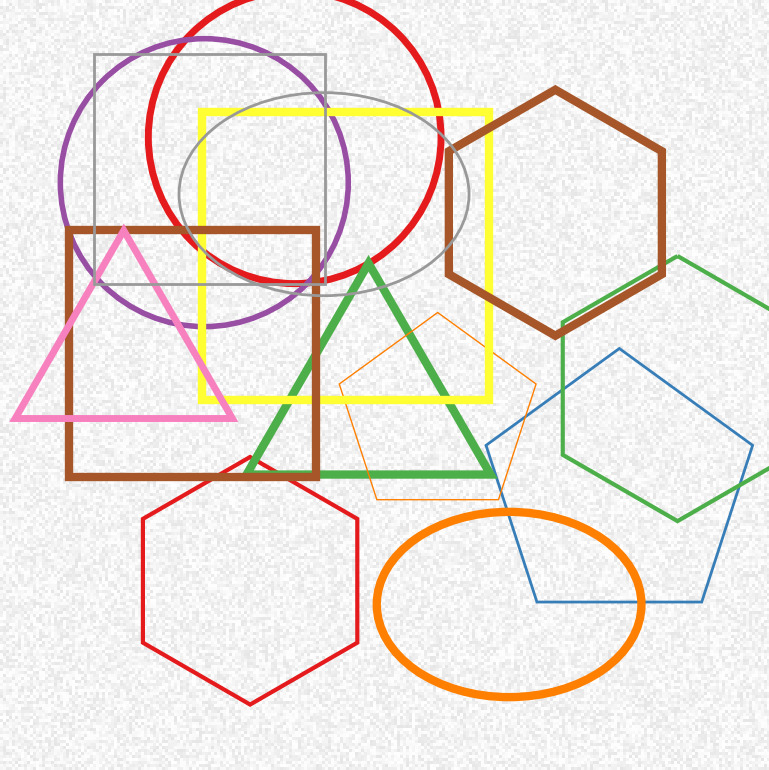[{"shape": "hexagon", "thickness": 1.5, "radius": 0.8, "center": [0.325, 0.246]}, {"shape": "circle", "thickness": 2.5, "radius": 0.95, "center": [0.383, 0.822]}, {"shape": "pentagon", "thickness": 1, "radius": 0.91, "center": [0.804, 0.365]}, {"shape": "triangle", "thickness": 3, "radius": 0.91, "center": [0.479, 0.475]}, {"shape": "hexagon", "thickness": 1.5, "radius": 0.86, "center": [0.88, 0.495]}, {"shape": "circle", "thickness": 2, "radius": 0.93, "center": [0.265, 0.763]}, {"shape": "oval", "thickness": 3, "radius": 0.86, "center": [0.661, 0.215]}, {"shape": "pentagon", "thickness": 0.5, "radius": 0.67, "center": [0.568, 0.46]}, {"shape": "square", "thickness": 3, "radius": 0.93, "center": [0.448, 0.668]}, {"shape": "hexagon", "thickness": 3, "radius": 0.8, "center": [0.721, 0.724]}, {"shape": "square", "thickness": 3, "radius": 0.8, "center": [0.25, 0.541]}, {"shape": "triangle", "thickness": 2.5, "radius": 0.81, "center": [0.161, 0.538]}, {"shape": "square", "thickness": 1, "radius": 0.75, "center": [0.272, 0.781]}, {"shape": "oval", "thickness": 1, "radius": 0.94, "center": [0.421, 0.748]}]